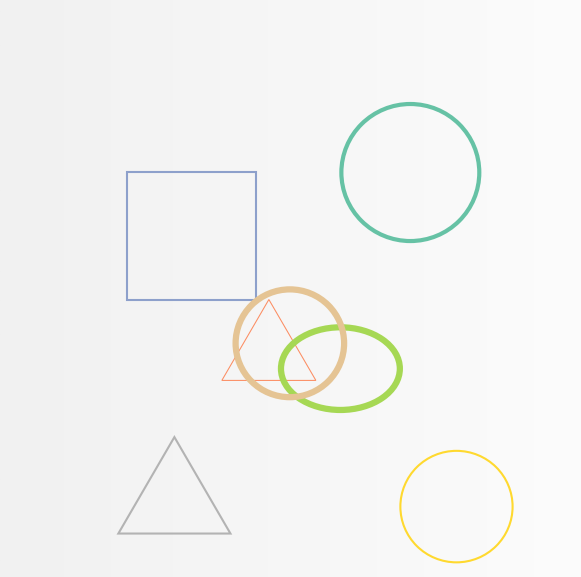[{"shape": "circle", "thickness": 2, "radius": 0.59, "center": [0.706, 0.7]}, {"shape": "triangle", "thickness": 0.5, "radius": 0.47, "center": [0.463, 0.387]}, {"shape": "square", "thickness": 1, "radius": 0.55, "center": [0.33, 0.591]}, {"shape": "oval", "thickness": 3, "radius": 0.51, "center": [0.586, 0.361]}, {"shape": "circle", "thickness": 1, "radius": 0.48, "center": [0.785, 0.122]}, {"shape": "circle", "thickness": 3, "radius": 0.47, "center": [0.499, 0.405]}, {"shape": "triangle", "thickness": 1, "radius": 0.56, "center": [0.3, 0.131]}]